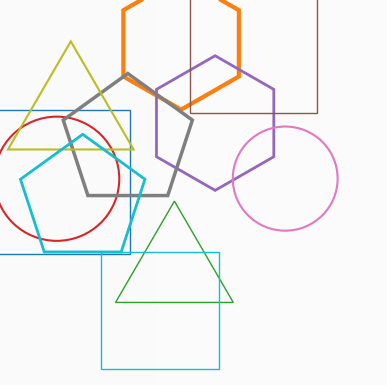[{"shape": "square", "thickness": 1, "radius": 0.93, "center": [0.149, 0.528]}, {"shape": "hexagon", "thickness": 3, "radius": 0.86, "center": [0.467, 0.887]}, {"shape": "triangle", "thickness": 1, "radius": 0.88, "center": [0.45, 0.302]}, {"shape": "circle", "thickness": 1.5, "radius": 0.81, "center": [0.147, 0.536]}, {"shape": "hexagon", "thickness": 2, "radius": 0.87, "center": [0.555, 0.68]}, {"shape": "square", "thickness": 1, "radius": 0.82, "center": [0.655, 0.87]}, {"shape": "circle", "thickness": 1.5, "radius": 0.68, "center": [0.736, 0.536]}, {"shape": "pentagon", "thickness": 2.5, "radius": 0.88, "center": [0.33, 0.634]}, {"shape": "triangle", "thickness": 1.5, "radius": 0.94, "center": [0.183, 0.705]}, {"shape": "square", "thickness": 1, "radius": 0.76, "center": [0.412, 0.194]}, {"shape": "pentagon", "thickness": 2, "radius": 0.84, "center": [0.213, 0.482]}]